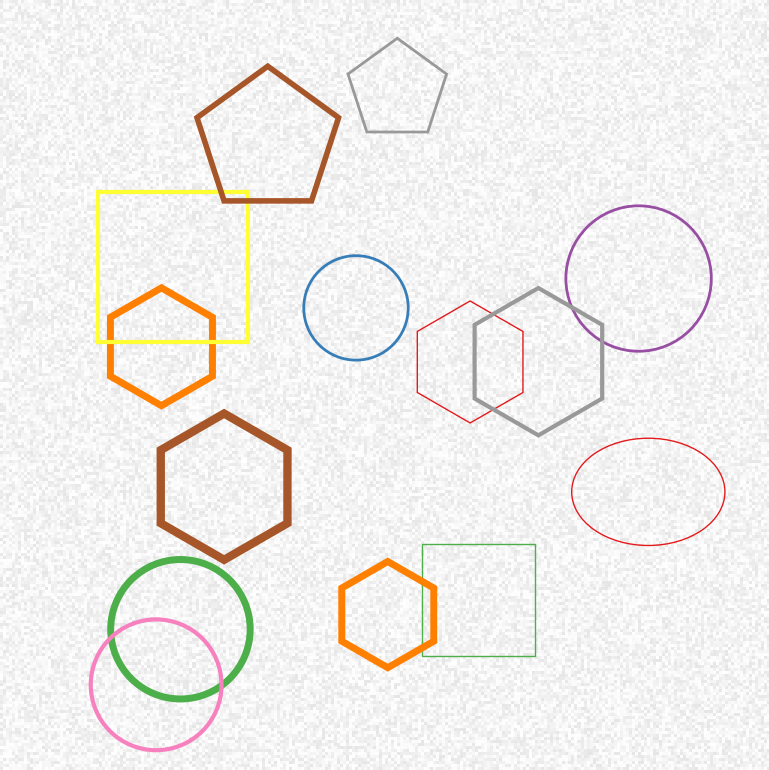[{"shape": "hexagon", "thickness": 0.5, "radius": 0.4, "center": [0.611, 0.53]}, {"shape": "oval", "thickness": 0.5, "radius": 0.5, "center": [0.842, 0.361]}, {"shape": "circle", "thickness": 1, "radius": 0.34, "center": [0.462, 0.6]}, {"shape": "circle", "thickness": 2.5, "radius": 0.45, "center": [0.234, 0.183]}, {"shape": "square", "thickness": 0.5, "radius": 0.36, "center": [0.622, 0.221]}, {"shape": "circle", "thickness": 1, "radius": 0.47, "center": [0.829, 0.638]}, {"shape": "hexagon", "thickness": 2.5, "radius": 0.34, "center": [0.504, 0.202]}, {"shape": "hexagon", "thickness": 2.5, "radius": 0.38, "center": [0.21, 0.55]}, {"shape": "square", "thickness": 1.5, "radius": 0.49, "center": [0.225, 0.654]}, {"shape": "hexagon", "thickness": 3, "radius": 0.48, "center": [0.291, 0.368]}, {"shape": "pentagon", "thickness": 2, "radius": 0.48, "center": [0.348, 0.817]}, {"shape": "circle", "thickness": 1.5, "radius": 0.42, "center": [0.203, 0.111]}, {"shape": "hexagon", "thickness": 1.5, "radius": 0.48, "center": [0.699, 0.53]}, {"shape": "pentagon", "thickness": 1, "radius": 0.34, "center": [0.516, 0.883]}]